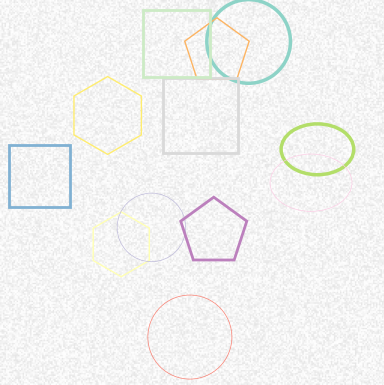[{"shape": "circle", "thickness": 2.5, "radius": 0.54, "center": [0.646, 0.892]}, {"shape": "hexagon", "thickness": 1, "radius": 0.42, "center": [0.315, 0.365]}, {"shape": "circle", "thickness": 0.5, "radius": 0.45, "center": [0.393, 0.409]}, {"shape": "circle", "thickness": 0.5, "radius": 0.55, "center": [0.493, 0.124]}, {"shape": "square", "thickness": 2, "radius": 0.4, "center": [0.102, 0.543]}, {"shape": "pentagon", "thickness": 1, "radius": 0.44, "center": [0.564, 0.866]}, {"shape": "oval", "thickness": 2.5, "radius": 0.47, "center": [0.824, 0.612]}, {"shape": "oval", "thickness": 0.5, "radius": 0.53, "center": [0.808, 0.525]}, {"shape": "square", "thickness": 2, "radius": 0.49, "center": [0.52, 0.699]}, {"shape": "pentagon", "thickness": 2, "radius": 0.45, "center": [0.555, 0.398]}, {"shape": "square", "thickness": 2, "radius": 0.43, "center": [0.458, 0.888]}, {"shape": "hexagon", "thickness": 1, "radius": 0.51, "center": [0.28, 0.7]}]